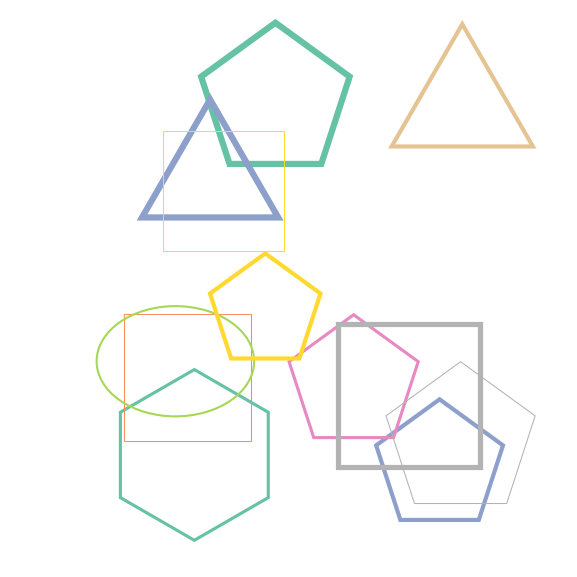[{"shape": "hexagon", "thickness": 1.5, "radius": 0.74, "center": [0.337, 0.211]}, {"shape": "pentagon", "thickness": 3, "radius": 0.68, "center": [0.477, 0.825]}, {"shape": "square", "thickness": 0.5, "radius": 0.55, "center": [0.324, 0.345]}, {"shape": "triangle", "thickness": 3, "radius": 0.68, "center": [0.364, 0.691]}, {"shape": "pentagon", "thickness": 2, "radius": 0.58, "center": [0.761, 0.192]}, {"shape": "pentagon", "thickness": 1.5, "radius": 0.59, "center": [0.612, 0.337]}, {"shape": "oval", "thickness": 1, "radius": 0.68, "center": [0.304, 0.374]}, {"shape": "square", "thickness": 0.5, "radius": 0.52, "center": [0.387, 0.668]}, {"shape": "pentagon", "thickness": 2, "radius": 0.5, "center": [0.459, 0.46]}, {"shape": "triangle", "thickness": 2, "radius": 0.71, "center": [0.8, 0.816]}, {"shape": "pentagon", "thickness": 0.5, "radius": 0.68, "center": [0.798, 0.237]}, {"shape": "square", "thickness": 2.5, "radius": 0.62, "center": [0.708, 0.314]}]